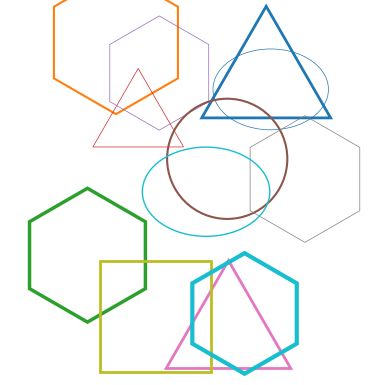[{"shape": "oval", "thickness": 0.5, "radius": 0.75, "center": [0.703, 0.768]}, {"shape": "triangle", "thickness": 2, "radius": 0.97, "center": [0.691, 0.79]}, {"shape": "hexagon", "thickness": 1.5, "radius": 0.93, "center": [0.301, 0.889]}, {"shape": "hexagon", "thickness": 2.5, "radius": 0.87, "center": [0.227, 0.337]}, {"shape": "triangle", "thickness": 0.5, "radius": 0.68, "center": [0.359, 0.686]}, {"shape": "hexagon", "thickness": 0.5, "radius": 0.74, "center": [0.414, 0.81]}, {"shape": "circle", "thickness": 1.5, "radius": 0.78, "center": [0.59, 0.587]}, {"shape": "triangle", "thickness": 2, "radius": 0.93, "center": [0.593, 0.136]}, {"shape": "hexagon", "thickness": 0.5, "radius": 0.82, "center": [0.792, 0.535]}, {"shape": "square", "thickness": 2, "radius": 0.72, "center": [0.403, 0.178]}, {"shape": "oval", "thickness": 1, "radius": 0.83, "center": [0.535, 0.502]}, {"shape": "hexagon", "thickness": 3, "radius": 0.78, "center": [0.635, 0.186]}]